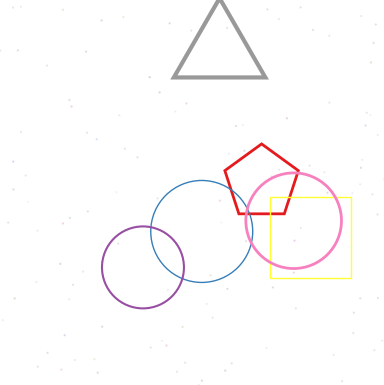[{"shape": "pentagon", "thickness": 2, "radius": 0.5, "center": [0.679, 0.526]}, {"shape": "circle", "thickness": 1, "radius": 0.66, "center": [0.524, 0.399]}, {"shape": "circle", "thickness": 1.5, "radius": 0.53, "center": [0.371, 0.305]}, {"shape": "square", "thickness": 1, "radius": 0.52, "center": [0.807, 0.384]}, {"shape": "circle", "thickness": 2, "radius": 0.62, "center": [0.763, 0.427]}, {"shape": "triangle", "thickness": 3, "radius": 0.69, "center": [0.57, 0.867]}]